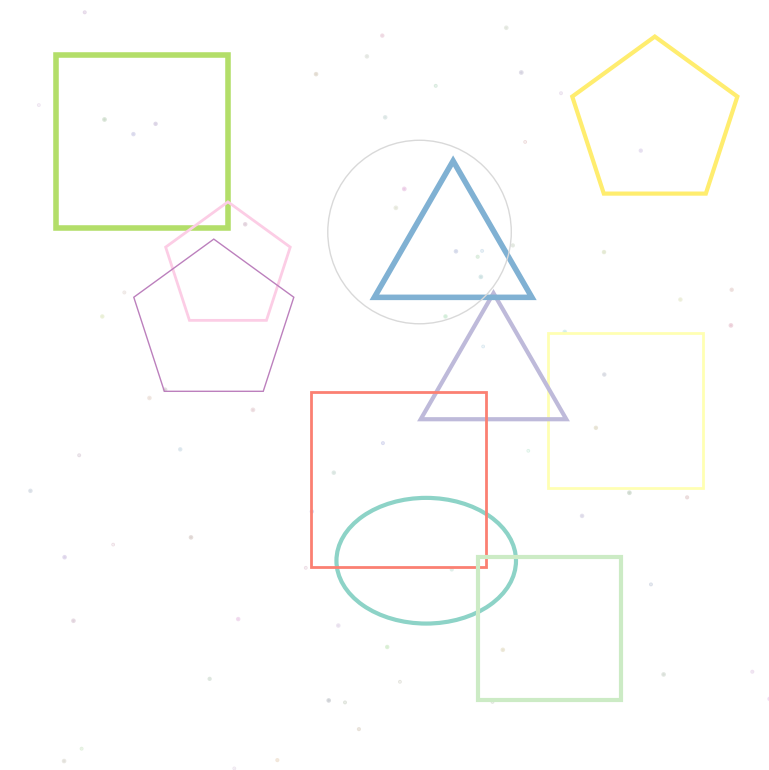[{"shape": "oval", "thickness": 1.5, "radius": 0.58, "center": [0.554, 0.272]}, {"shape": "square", "thickness": 1, "radius": 0.5, "center": [0.813, 0.466]}, {"shape": "triangle", "thickness": 1.5, "radius": 0.55, "center": [0.641, 0.51]}, {"shape": "square", "thickness": 1, "radius": 0.57, "center": [0.517, 0.377]}, {"shape": "triangle", "thickness": 2, "radius": 0.59, "center": [0.588, 0.673]}, {"shape": "square", "thickness": 2, "radius": 0.56, "center": [0.185, 0.816]}, {"shape": "pentagon", "thickness": 1, "radius": 0.43, "center": [0.296, 0.653]}, {"shape": "circle", "thickness": 0.5, "radius": 0.6, "center": [0.545, 0.699]}, {"shape": "pentagon", "thickness": 0.5, "radius": 0.55, "center": [0.278, 0.58]}, {"shape": "square", "thickness": 1.5, "radius": 0.46, "center": [0.713, 0.183]}, {"shape": "pentagon", "thickness": 1.5, "radius": 0.56, "center": [0.85, 0.84]}]